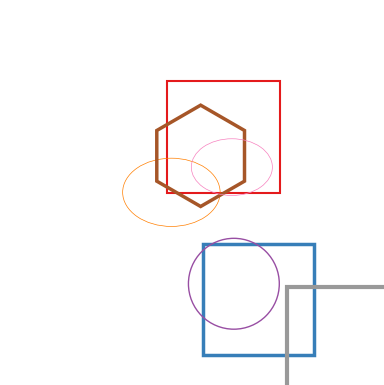[{"shape": "square", "thickness": 1.5, "radius": 0.73, "center": [0.58, 0.645]}, {"shape": "square", "thickness": 2.5, "radius": 0.72, "center": [0.671, 0.222]}, {"shape": "circle", "thickness": 1, "radius": 0.59, "center": [0.607, 0.263]}, {"shape": "oval", "thickness": 0.5, "radius": 0.63, "center": [0.445, 0.5]}, {"shape": "hexagon", "thickness": 2.5, "radius": 0.66, "center": [0.521, 0.595]}, {"shape": "oval", "thickness": 0.5, "radius": 0.53, "center": [0.602, 0.566]}, {"shape": "square", "thickness": 3, "radius": 0.71, "center": [0.886, 0.112]}]